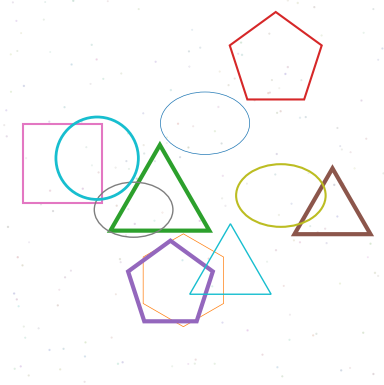[{"shape": "oval", "thickness": 0.5, "radius": 0.58, "center": [0.533, 0.68]}, {"shape": "hexagon", "thickness": 0.5, "radius": 0.6, "center": [0.476, 0.272]}, {"shape": "triangle", "thickness": 3, "radius": 0.74, "center": [0.415, 0.475]}, {"shape": "pentagon", "thickness": 1.5, "radius": 0.63, "center": [0.716, 0.843]}, {"shape": "pentagon", "thickness": 3, "radius": 0.58, "center": [0.443, 0.259]}, {"shape": "triangle", "thickness": 3, "radius": 0.57, "center": [0.864, 0.449]}, {"shape": "square", "thickness": 1.5, "radius": 0.51, "center": [0.162, 0.576]}, {"shape": "oval", "thickness": 1, "radius": 0.51, "center": [0.347, 0.455]}, {"shape": "oval", "thickness": 1.5, "radius": 0.58, "center": [0.73, 0.492]}, {"shape": "triangle", "thickness": 1, "radius": 0.61, "center": [0.598, 0.297]}, {"shape": "circle", "thickness": 2, "radius": 0.54, "center": [0.252, 0.589]}]